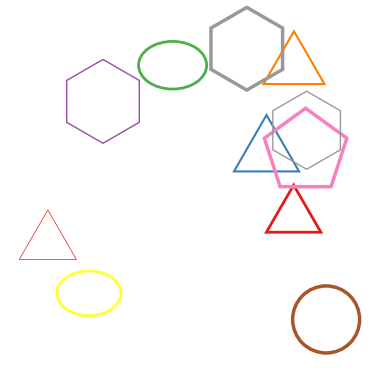[{"shape": "triangle", "thickness": 0.5, "radius": 0.43, "center": [0.124, 0.369]}, {"shape": "triangle", "thickness": 2, "radius": 0.41, "center": [0.763, 0.438]}, {"shape": "triangle", "thickness": 1.5, "radius": 0.49, "center": [0.692, 0.604]}, {"shape": "oval", "thickness": 2, "radius": 0.44, "center": [0.448, 0.831]}, {"shape": "hexagon", "thickness": 1, "radius": 0.54, "center": [0.268, 0.737]}, {"shape": "triangle", "thickness": 1.5, "radius": 0.46, "center": [0.764, 0.827]}, {"shape": "oval", "thickness": 2, "radius": 0.42, "center": [0.231, 0.238]}, {"shape": "circle", "thickness": 2.5, "radius": 0.44, "center": [0.847, 0.17]}, {"shape": "pentagon", "thickness": 2.5, "radius": 0.56, "center": [0.794, 0.606]}, {"shape": "hexagon", "thickness": 2.5, "radius": 0.54, "center": [0.641, 0.873]}, {"shape": "hexagon", "thickness": 1, "radius": 0.51, "center": [0.796, 0.662]}]